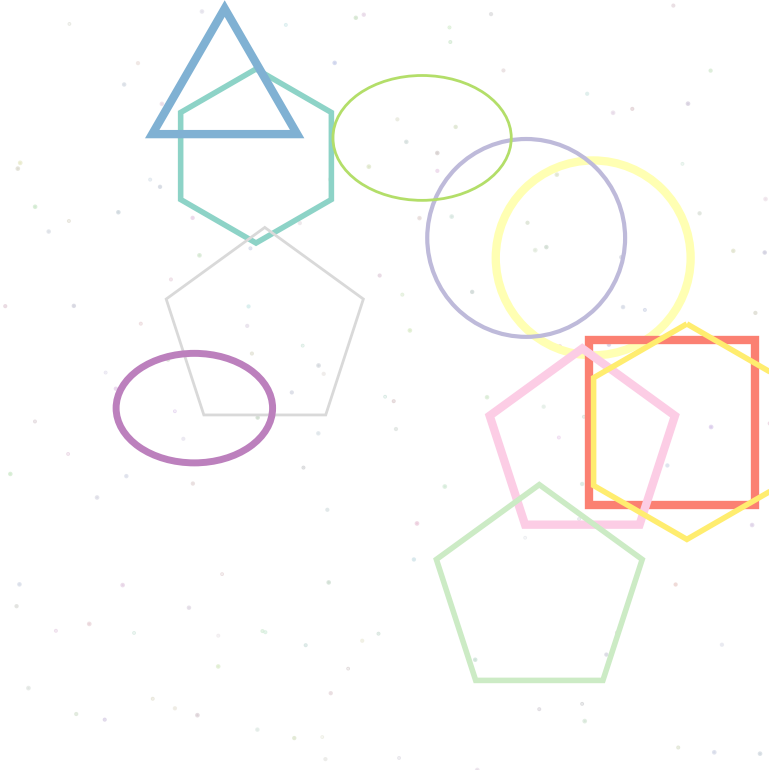[{"shape": "hexagon", "thickness": 2, "radius": 0.57, "center": [0.332, 0.797]}, {"shape": "circle", "thickness": 3, "radius": 0.63, "center": [0.77, 0.665]}, {"shape": "circle", "thickness": 1.5, "radius": 0.64, "center": [0.683, 0.691]}, {"shape": "square", "thickness": 3, "radius": 0.54, "center": [0.873, 0.451]}, {"shape": "triangle", "thickness": 3, "radius": 0.54, "center": [0.292, 0.88]}, {"shape": "oval", "thickness": 1, "radius": 0.58, "center": [0.548, 0.821]}, {"shape": "pentagon", "thickness": 3, "radius": 0.63, "center": [0.756, 0.421]}, {"shape": "pentagon", "thickness": 1, "radius": 0.67, "center": [0.344, 0.57]}, {"shape": "oval", "thickness": 2.5, "radius": 0.51, "center": [0.252, 0.47]}, {"shape": "pentagon", "thickness": 2, "radius": 0.7, "center": [0.7, 0.23]}, {"shape": "hexagon", "thickness": 2, "radius": 0.7, "center": [0.892, 0.439]}]